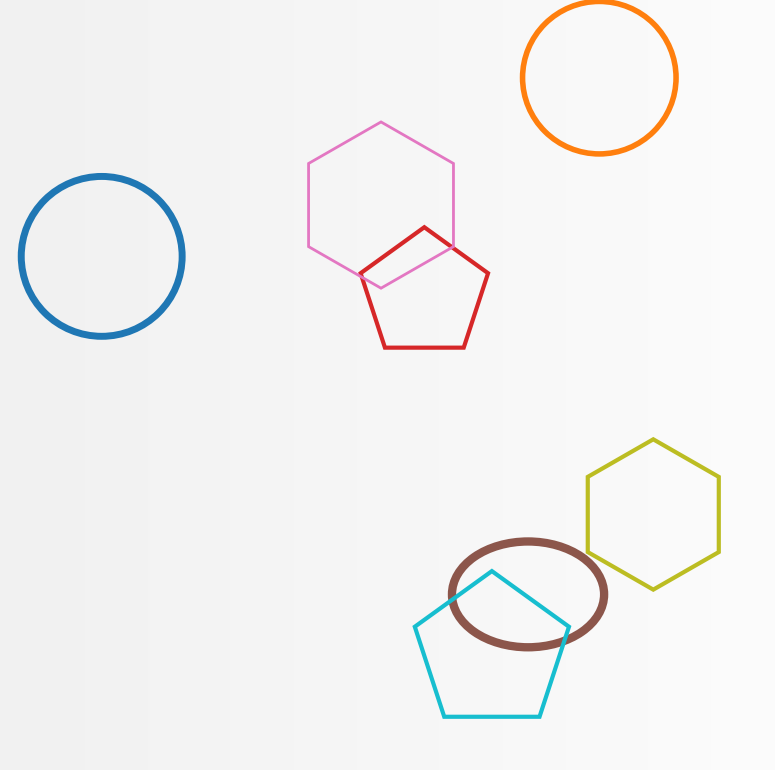[{"shape": "circle", "thickness": 2.5, "radius": 0.52, "center": [0.131, 0.667]}, {"shape": "circle", "thickness": 2, "radius": 0.5, "center": [0.773, 0.899]}, {"shape": "pentagon", "thickness": 1.5, "radius": 0.43, "center": [0.548, 0.618]}, {"shape": "oval", "thickness": 3, "radius": 0.49, "center": [0.681, 0.228]}, {"shape": "hexagon", "thickness": 1, "radius": 0.54, "center": [0.492, 0.734]}, {"shape": "hexagon", "thickness": 1.5, "radius": 0.49, "center": [0.843, 0.332]}, {"shape": "pentagon", "thickness": 1.5, "radius": 0.52, "center": [0.635, 0.154]}]